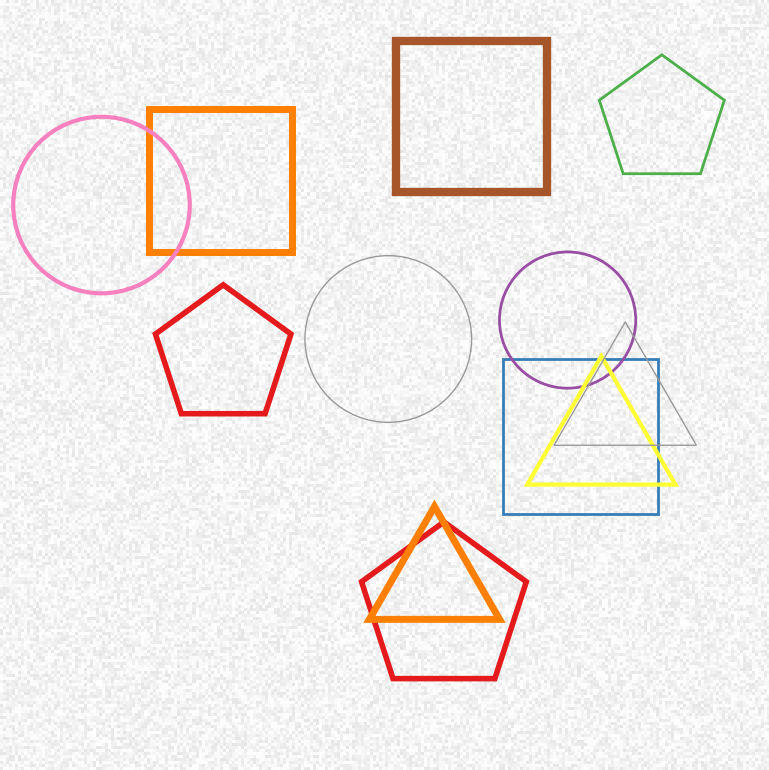[{"shape": "pentagon", "thickness": 2, "radius": 0.56, "center": [0.577, 0.21]}, {"shape": "pentagon", "thickness": 2, "radius": 0.46, "center": [0.29, 0.538]}, {"shape": "square", "thickness": 1, "radius": 0.5, "center": [0.754, 0.433]}, {"shape": "pentagon", "thickness": 1, "radius": 0.43, "center": [0.86, 0.843]}, {"shape": "circle", "thickness": 1, "radius": 0.44, "center": [0.737, 0.584]}, {"shape": "square", "thickness": 2.5, "radius": 0.46, "center": [0.286, 0.766]}, {"shape": "triangle", "thickness": 2.5, "radius": 0.49, "center": [0.564, 0.244]}, {"shape": "triangle", "thickness": 1.5, "radius": 0.56, "center": [0.781, 0.426]}, {"shape": "square", "thickness": 3, "radius": 0.49, "center": [0.612, 0.849]}, {"shape": "circle", "thickness": 1.5, "radius": 0.57, "center": [0.132, 0.734]}, {"shape": "circle", "thickness": 0.5, "radius": 0.54, "center": [0.504, 0.56]}, {"shape": "triangle", "thickness": 0.5, "radius": 0.53, "center": [0.812, 0.475]}]